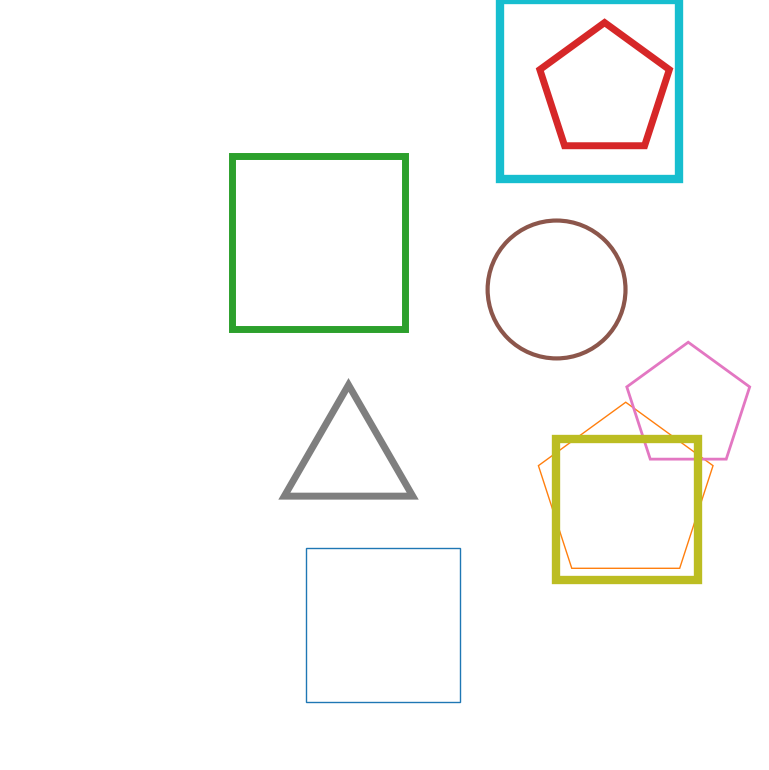[{"shape": "square", "thickness": 0.5, "radius": 0.5, "center": [0.497, 0.188]}, {"shape": "pentagon", "thickness": 0.5, "radius": 0.6, "center": [0.813, 0.358]}, {"shape": "square", "thickness": 2.5, "radius": 0.56, "center": [0.413, 0.685]}, {"shape": "pentagon", "thickness": 2.5, "radius": 0.44, "center": [0.785, 0.882]}, {"shape": "circle", "thickness": 1.5, "radius": 0.45, "center": [0.723, 0.624]}, {"shape": "pentagon", "thickness": 1, "radius": 0.42, "center": [0.894, 0.472]}, {"shape": "triangle", "thickness": 2.5, "radius": 0.48, "center": [0.453, 0.404]}, {"shape": "square", "thickness": 3, "radius": 0.46, "center": [0.814, 0.338]}, {"shape": "square", "thickness": 3, "radius": 0.58, "center": [0.765, 0.884]}]